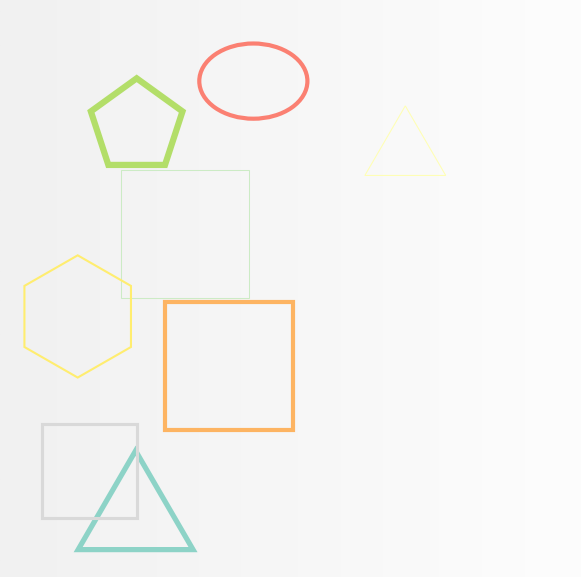[{"shape": "triangle", "thickness": 2.5, "radius": 0.57, "center": [0.233, 0.104]}, {"shape": "triangle", "thickness": 0.5, "radius": 0.4, "center": [0.697, 0.735]}, {"shape": "oval", "thickness": 2, "radius": 0.47, "center": [0.436, 0.859]}, {"shape": "square", "thickness": 2, "radius": 0.55, "center": [0.394, 0.366]}, {"shape": "pentagon", "thickness": 3, "radius": 0.41, "center": [0.235, 0.781]}, {"shape": "square", "thickness": 1.5, "radius": 0.41, "center": [0.154, 0.184]}, {"shape": "square", "thickness": 0.5, "radius": 0.55, "center": [0.318, 0.594]}, {"shape": "hexagon", "thickness": 1, "radius": 0.53, "center": [0.134, 0.451]}]